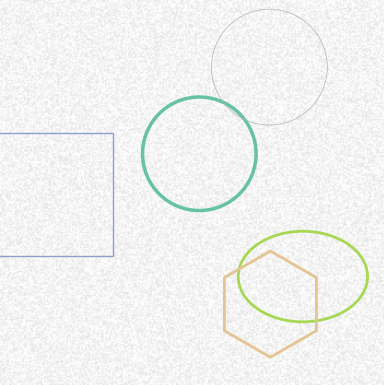[{"shape": "circle", "thickness": 2.5, "radius": 0.74, "center": [0.518, 0.601]}, {"shape": "square", "thickness": 1, "radius": 0.8, "center": [0.135, 0.495]}, {"shape": "oval", "thickness": 2, "radius": 0.84, "center": [0.787, 0.282]}, {"shape": "hexagon", "thickness": 2, "radius": 0.69, "center": [0.702, 0.21]}, {"shape": "circle", "thickness": 0.5, "radius": 0.75, "center": [0.7, 0.826]}]